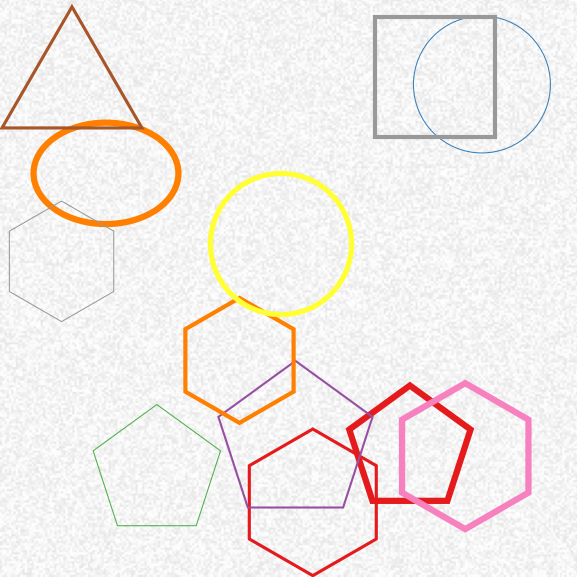[{"shape": "hexagon", "thickness": 1.5, "radius": 0.63, "center": [0.542, 0.129]}, {"shape": "pentagon", "thickness": 3, "radius": 0.55, "center": [0.71, 0.221]}, {"shape": "circle", "thickness": 0.5, "radius": 0.59, "center": [0.835, 0.853]}, {"shape": "pentagon", "thickness": 0.5, "radius": 0.58, "center": [0.272, 0.183]}, {"shape": "pentagon", "thickness": 1, "radius": 0.7, "center": [0.512, 0.234]}, {"shape": "oval", "thickness": 3, "radius": 0.63, "center": [0.184, 0.699]}, {"shape": "hexagon", "thickness": 2, "radius": 0.54, "center": [0.415, 0.375]}, {"shape": "circle", "thickness": 2.5, "radius": 0.61, "center": [0.487, 0.577]}, {"shape": "triangle", "thickness": 1.5, "radius": 0.7, "center": [0.125, 0.848]}, {"shape": "hexagon", "thickness": 3, "radius": 0.63, "center": [0.806, 0.209]}, {"shape": "square", "thickness": 2, "radius": 0.52, "center": [0.753, 0.865]}, {"shape": "hexagon", "thickness": 0.5, "radius": 0.52, "center": [0.107, 0.547]}]